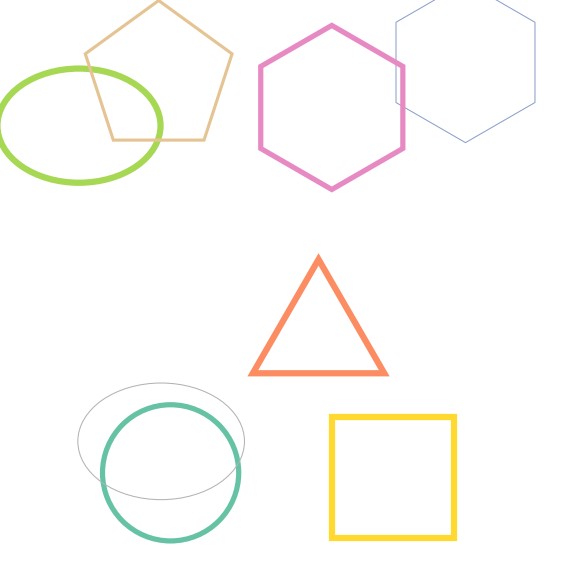[{"shape": "circle", "thickness": 2.5, "radius": 0.59, "center": [0.295, 0.18]}, {"shape": "triangle", "thickness": 3, "radius": 0.66, "center": [0.552, 0.418]}, {"shape": "hexagon", "thickness": 0.5, "radius": 0.69, "center": [0.806, 0.891]}, {"shape": "hexagon", "thickness": 2.5, "radius": 0.71, "center": [0.575, 0.813]}, {"shape": "oval", "thickness": 3, "radius": 0.71, "center": [0.137, 0.782]}, {"shape": "square", "thickness": 3, "radius": 0.53, "center": [0.681, 0.172]}, {"shape": "pentagon", "thickness": 1.5, "radius": 0.67, "center": [0.275, 0.865]}, {"shape": "oval", "thickness": 0.5, "radius": 0.72, "center": [0.279, 0.235]}]